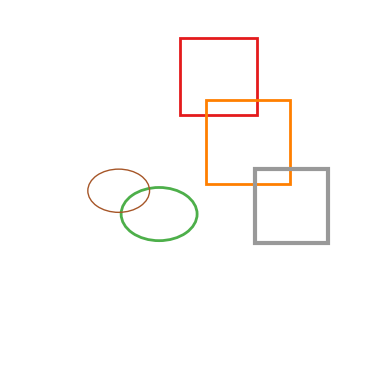[{"shape": "square", "thickness": 2, "radius": 0.5, "center": [0.567, 0.801]}, {"shape": "oval", "thickness": 2, "radius": 0.49, "center": [0.413, 0.444]}, {"shape": "square", "thickness": 2, "radius": 0.55, "center": [0.643, 0.632]}, {"shape": "oval", "thickness": 1, "radius": 0.4, "center": [0.308, 0.505]}, {"shape": "square", "thickness": 3, "radius": 0.48, "center": [0.757, 0.465]}]